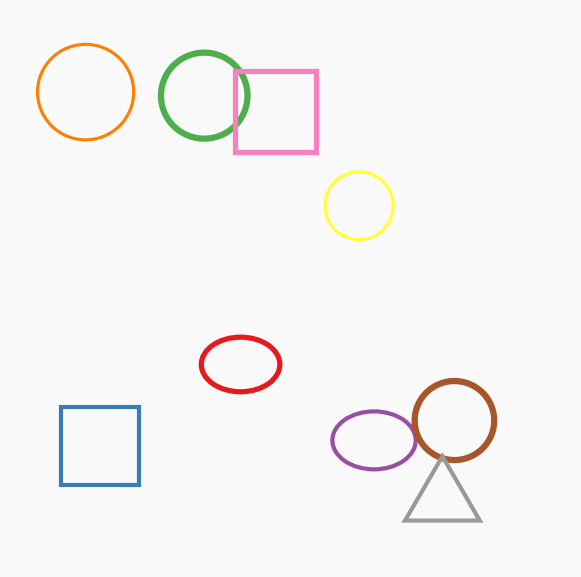[{"shape": "oval", "thickness": 2.5, "radius": 0.34, "center": [0.414, 0.368]}, {"shape": "square", "thickness": 2, "radius": 0.34, "center": [0.172, 0.227]}, {"shape": "circle", "thickness": 3, "radius": 0.37, "center": [0.351, 0.834]}, {"shape": "oval", "thickness": 2, "radius": 0.36, "center": [0.644, 0.237]}, {"shape": "circle", "thickness": 1.5, "radius": 0.41, "center": [0.147, 0.84]}, {"shape": "circle", "thickness": 1.5, "radius": 0.29, "center": [0.618, 0.643]}, {"shape": "circle", "thickness": 3, "radius": 0.34, "center": [0.782, 0.271]}, {"shape": "square", "thickness": 2.5, "radius": 0.35, "center": [0.474, 0.806]}, {"shape": "triangle", "thickness": 2, "radius": 0.37, "center": [0.761, 0.135]}]